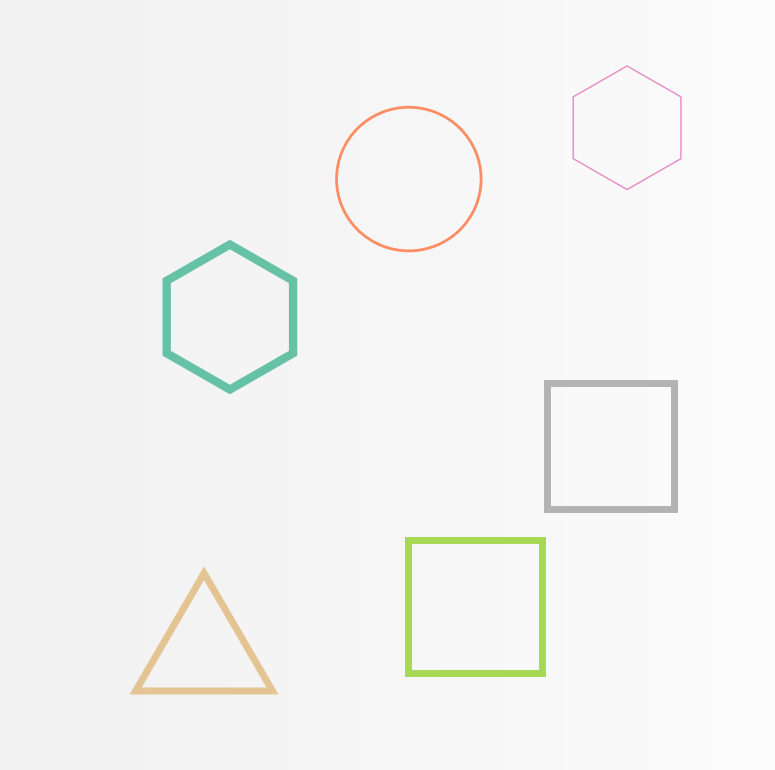[{"shape": "hexagon", "thickness": 3, "radius": 0.47, "center": [0.297, 0.588]}, {"shape": "circle", "thickness": 1, "radius": 0.47, "center": [0.528, 0.767]}, {"shape": "hexagon", "thickness": 0.5, "radius": 0.4, "center": [0.809, 0.834]}, {"shape": "square", "thickness": 2.5, "radius": 0.43, "center": [0.613, 0.213]}, {"shape": "triangle", "thickness": 2.5, "radius": 0.51, "center": [0.263, 0.154]}, {"shape": "square", "thickness": 2.5, "radius": 0.41, "center": [0.787, 0.421]}]